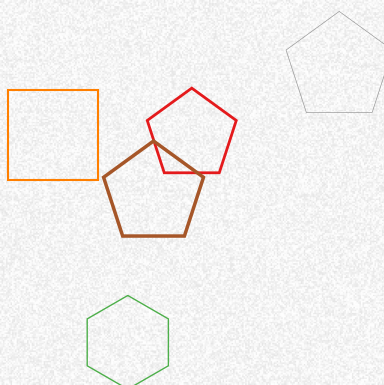[{"shape": "pentagon", "thickness": 2, "radius": 0.61, "center": [0.498, 0.65]}, {"shape": "hexagon", "thickness": 1, "radius": 0.61, "center": [0.332, 0.111]}, {"shape": "square", "thickness": 1.5, "radius": 0.58, "center": [0.138, 0.649]}, {"shape": "pentagon", "thickness": 2.5, "radius": 0.68, "center": [0.399, 0.497]}, {"shape": "pentagon", "thickness": 0.5, "radius": 0.73, "center": [0.881, 0.825]}]